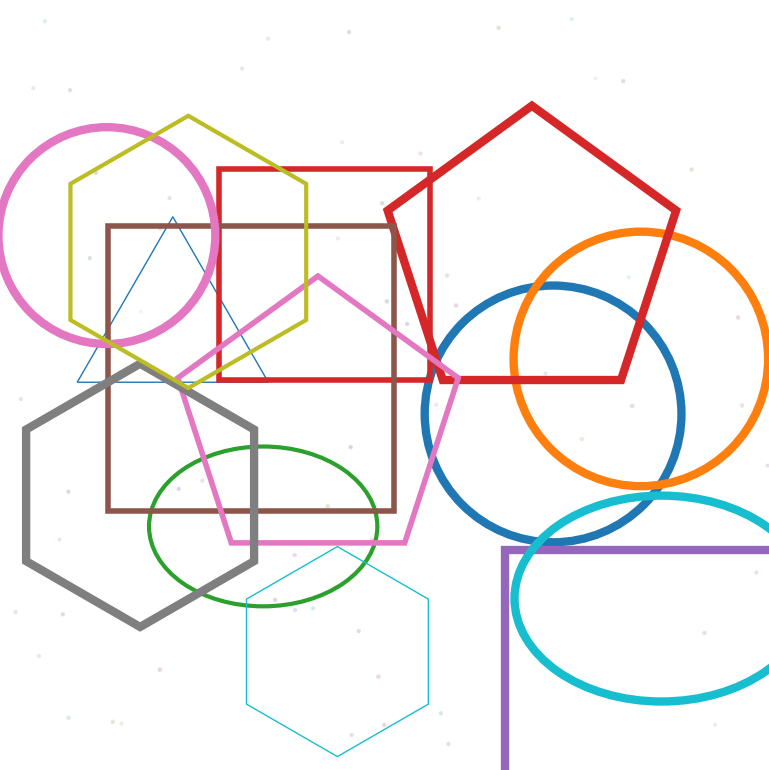[{"shape": "triangle", "thickness": 0.5, "radius": 0.72, "center": [0.224, 0.575]}, {"shape": "circle", "thickness": 3, "radius": 0.83, "center": [0.718, 0.462]}, {"shape": "circle", "thickness": 3, "radius": 0.83, "center": [0.832, 0.534]}, {"shape": "oval", "thickness": 1.5, "radius": 0.74, "center": [0.342, 0.316]}, {"shape": "pentagon", "thickness": 3, "radius": 0.98, "center": [0.691, 0.666]}, {"shape": "square", "thickness": 2, "radius": 0.68, "center": [0.422, 0.643]}, {"shape": "square", "thickness": 3, "radius": 0.88, "center": [0.832, 0.11]}, {"shape": "square", "thickness": 2, "radius": 0.93, "center": [0.326, 0.522]}, {"shape": "pentagon", "thickness": 2, "radius": 0.96, "center": [0.413, 0.45]}, {"shape": "circle", "thickness": 3, "radius": 0.7, "center": [0.139, 0.694]}, {"shape": "hexagon", "thickness": 3, "radius": 0.85, "center": [0.182, 0.357]}, {"shape": "hexagon", "thickness": 1.5, "radius": 0.88, "center": [0.245, 0.673]}, {"shape": "hexagon", "thickness": 0.5, "radius": 0.68, "center": [0.438, 0.154]}, {"shape": "oval", "thickness": 3, "radius": 0.96, "center": [0.859, 0.223]}]